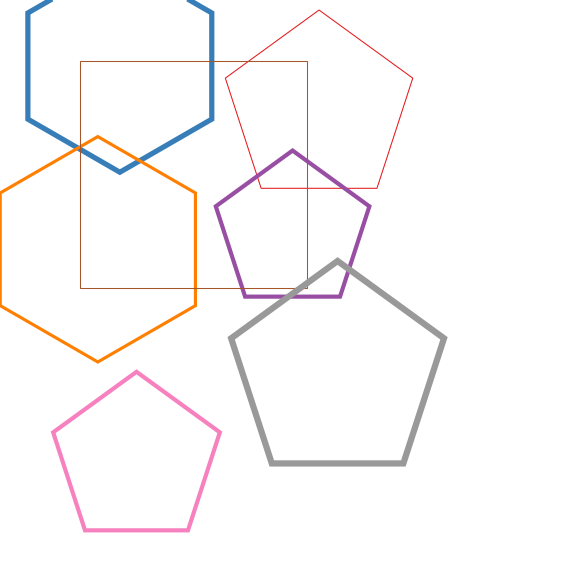[{"shape": "pentagon", "thickness": 0.5, "radius": 0.85, "center": [0.552, 0.811]}, {"shape": "hexagon", "thickness": 2.5, "radius": 0.92, "center": [0.208, 0.885]}, {"shape": "pentagon", "thickness": 2, "radius": 0.7, "center": [0.507, 0.599]}, {"shape": "hexagon", "thickness": 1.5, "radius": 0.98, "center": [0.169, 0.567]}, {"shape": "square", "thickness": 0.5, "radius": 0.98, "center": [0.335, 0.697]}, {"shape": "pentagon", "thickness": 2, "radius": 0.76, "center": [0.236, 0.204]}, {"shape": "pentagon", "thickness": 3, "radius": 0.97, "center": [0.585, 0.353]}]